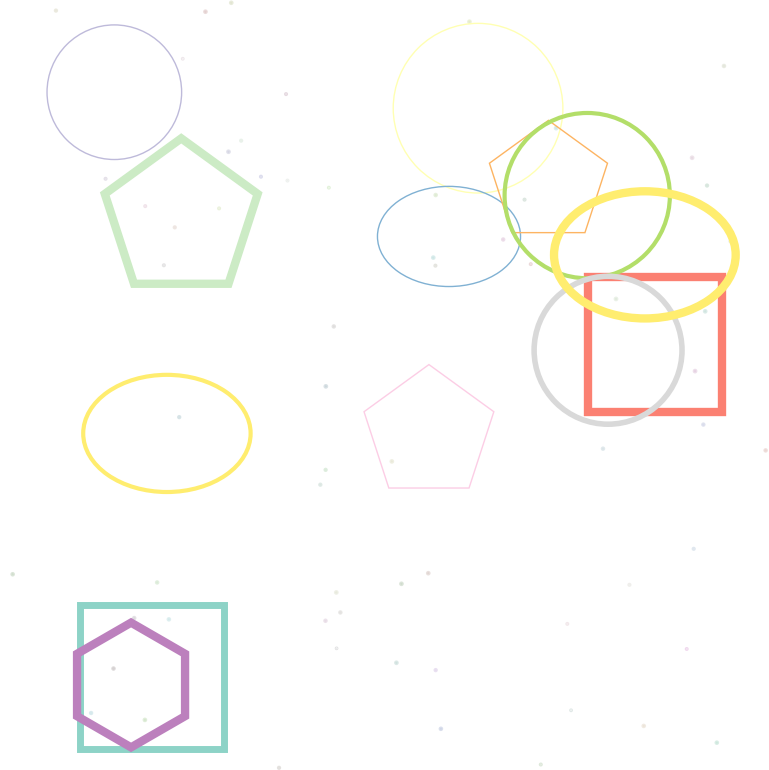[{"shape": "square", "thickness": 2.5, "radius": 0.47, "center": [0.197, 0.121]}, {"shape": "circle", "thickness": 0.5, "radius": 0.55, "center": [0.621, 0.859]}, {"shape": "circle", "thickness": 0.5, "radius": 0.44, "center": [0.148, 0.88]}, {"shape": "square", "thickness": 3, "radius": 0.44, "center": [0.851, 0.552]}, {"shape": "oval", "thickness": 0.5, "radius": 0.46, "center": [0.583, 0.693]}, {"shape": "pentagon", "thickness": 0.5, "radius": 0.4, "center": [0.712, 0.763]}, {"shape": "circle", "thickness": 1.5, "radius": 0.54, "center": [0.763, 0.746]}, {"shape": "pentagon", "thickness": 0.5, "radius": 0.44, "center": [0.557, 0.438]}, {"shape": "circle", "thickness": 2, "radius": 0.48, "center": [0.79, 0.545]}, {"shape": "hexagon", "thickness": 3, "radius": 0.4, "center": [0.17, 0.11]}, {"shape": "pentagon", "thickness": 3, "radius": 0.52, "center": [0.235, 0.716]}, {"shape": "oval", "thickness": 3, "radius": 0.59, "center": [0.837, 0.669]}, {"shape": "oval", "thickness": 1.5, "radius": 0.54, "center": [0.217, 0.437]}]